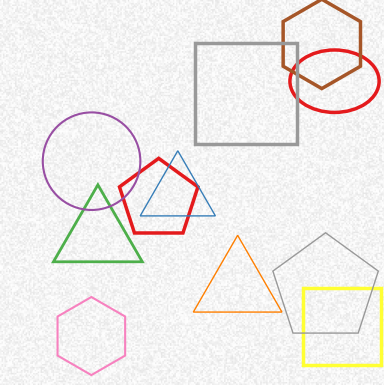[{"shape": "oval", "thickness": 2.5, "radius": 0.58, "center": [0.869, 0.789]}, {"shape": "pentagon", "thickness": 2.5, "radius": 0.54, "center": [0.412, 0.482]}, {"shape": "triangle", "thickness": 1, "radius": 0.56, "center": [0.462, 0.496]}, {"shape": "triangle", "thickness": 2, "radius": 0.67, "center": [0.254, 0.387]}, {"shape": "circle", "thickness": 1.5, "radius": 0.63, "center": [0.238, 0.581]}, {"shape": "triangle", "thickness": 1, "radius": 0.66, "center": [0.617, 0.256]}, {"shape": "square", "thickness": 2.5, "radius": 0.5, "center": [0.889, 0.152]}, {"shape": "hexagon", "thickness": 2.5, "radius": 0.58, "center": [0.836, 0.886]}, {"shape": "hexagon", "thickness": 1.5, "radius": 0.51, "center": [0.237, 0.127]}, {"shape": "pentagon", "thickness": 1, "radius": 0.72, "center": [0.846, 0.251]}, {"shape": "square", "thickness": 2.5, "radius": 0.66, "center": [0.639, 0.756]}]